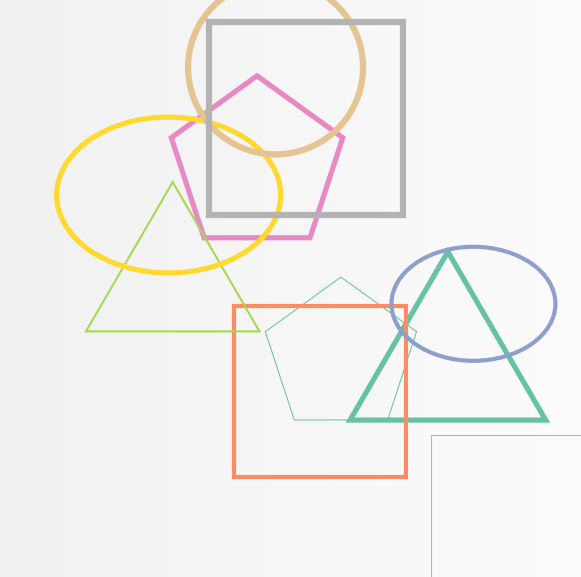[{"shape": "pentagon", "thickness": 0.5, "radius": 0.68, "center": [0.587, 0.383]}, {"shape": "triangle", "thickness": 2.5, "radius": 0.97, "center": [0.771, 0.369]}, {"shape": "square", "thickness": 2, "radius": 0.74, "center": [0.551, 0.321]}, {"shape": "oval", "thickness": 2, "radius": 0.71, "center": [0.815, 0.473]}, {"shape": "pentagon", "thickness": 2.5, "radius": 0.78, "center": [0.442, 0.713]}, {"shape": "triangle", "thickness": 1, "radius": 0.86, "center": [0.297, 0.511]}, {"shape": "oval", "thickness": 2.5, "radius": 0.96, "center": [0.29, 0.661]}, {"shape": "circle", "thickness": 3, "radius": 0.75, "center": [0.474, 0.882]}, {"shape": "square", "thickness": 0.5, "radius": 0.7, "center": [0.882, 0.105]}, {"shape": "square", "thickness": 3, "radius": 0.83, "center": [0.526, 0.793]}]